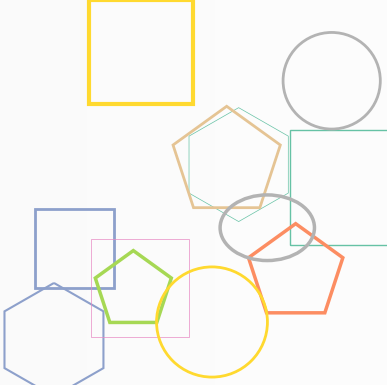[{"shape": "hexagon", "thickness": 0.5, "radius": 0.74, "center": [0.616, 0.572]}, {"shape": "square", "thickness": 1, "radius": 0.74, "center": [0.897, 0.513]}, {"shape": "pentagon", "thickness": 2.5, "radius": 0.64, "center": [0.763, 0.291]}, {"shape": "square", "thickness": 2, "radius": 0.51, "center": [0.192, 0.354]}, {"shape": "hexagon", "thickness": 1.5, "radius": 0.74, "center": [0.139, 0.118]}, {"shape": "square", "thickness": 0.5, "radius": 0.63, "center": [0.362, 0.252]}, {"shape": "pentagon", "thickness": 2.5, "radius": 0.52, "center": [0.344, 0.246]}, {"shape": "square", "thickness": 3, "radius": 0.68, "center": [0.364, 0.865]}, {"shape": "circle", "thickness": 2, "radius": 0.72, "center": [0.547, 0.164]}, {"shape": "pentagon", "thickness": 2, "radius": 0.73, "center": [0.585, 0.578]}, {"shape": "circle", "thickness": 2, "radius": 0.63, "center": [0.856, 0.79]}, {"shape": "oval", "thickness": 2.5, "radius": 0.61, "center": [0.69, 0.408]}]